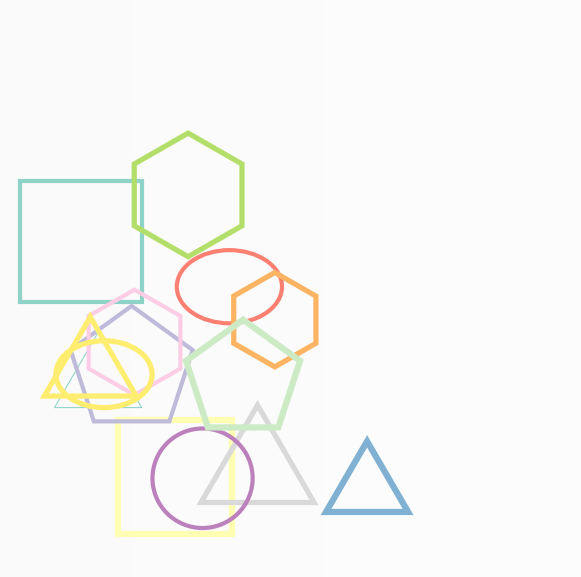[{"shape": "triangle", "thickness": 0.5, "radius": 0.43, "center": [0.169, 0.337]}, {"shape": "square", "thickness": 2, "radius": 0.52, "center": [0.14, 0.581]}, {"shape": "square", "thickness": 3, "radius": 0.49, "center": [0.301, 0.173]}, {"shape": "pentagon", "thickness": 2, "radius": 0.55, "center": [0.226, 0.359]}, {"shape": "oval", "thickness": 2, "radius": 0.45, "center": [0.395, 0.503]}, {"shape": "triangle", "thickness": 3, "radius": 0.41, "center": [0.632, 0.153]}, {"shape": "hexagon", "thickness": 2.5, "radius": 0.41, "center": [0.473, 0.446]}, {"shape": "hexagon", "thickness": 2.5, "radius": 0.54, "center": [0.324, 0.662]}, {"shape": "hexagon", "thickness": 2, "radius": 0.46, "center": [0.231, 0.406]}, {"shape": "triangle", "thickness": 2.5, "radius": 0.56, "center": [0.443, 0.185]}, {"shape": "circle", "thickness": 2, "radius": 0.43, "center": [0.348, 0.171]}, {"shape": "pentagon", "thickness": 3, "radius": 0.52, "center": [0.418, 0.342]}, {"shape": "oval", "thickness": 2.5, "radius": 0.41, "center": [0.179, 0.351]}, {"shape": "triangle", "thickness": 2.5, "radius": 0.46, "center": [0.155, 0.359]}]